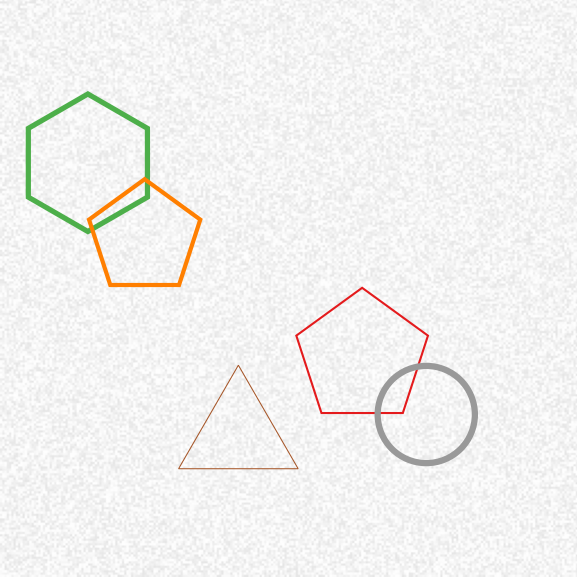[{"shape": "pentagon", "thickness": 1, "radius": 0.6, "center": [0.627, 0.381]}, {"shape": "hexagon", "thickness": 2.5, "radius": 0.6, "center": [0.152, 0.717]}, {"shape": "pentagon", "thickness": 2, "radius": 0.51, "center": [0.25, 0.588]}, {"shape": "triangle", "thickness": 0.5, "radius": 0.6, "center": [0.413, 0.247]}, {"shape": "circle", "thickness": 3, "radius": 0.42, "center": [0.738, 0.281]}]